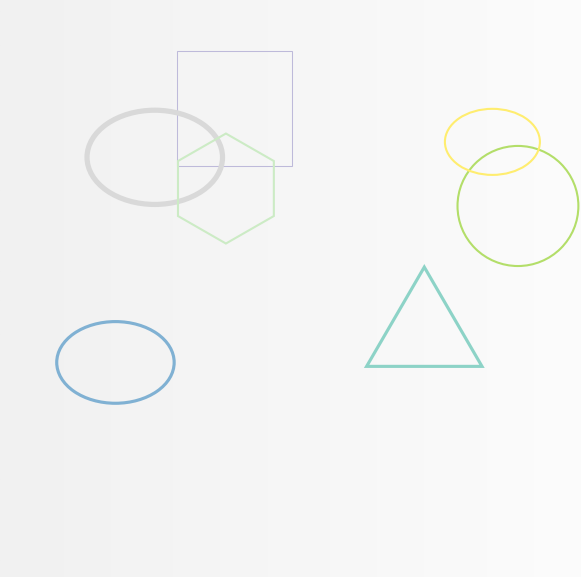[{"shape": "triangle", "thickness": 1.5, "radius": 0.57, "center": [0.73, 0.422]}, {"shape": "square", "thickness": 0.5, "radius": 0.5, "center": [0.404, 0.812]}, {"shape": "oval", "thickness": 1.5, "radius": 0.51, "center": [0.199, 0.372]}, {"shape": "circle", "thickness": 1, "radius": 0.52, "center": [0.891, 0.642]}, {"shape": "oval", "thickness": 2.5, "radius": 0.58, "center": [0.266, 0.727]}, {"shape": "hexagon", "thickness": 1, "radius": 0.48, "center": [0.389, 0.673]}, {"shape": "oval", "thickness": 1, "radius": 0.41, "center": [0.847, 0.753]}]